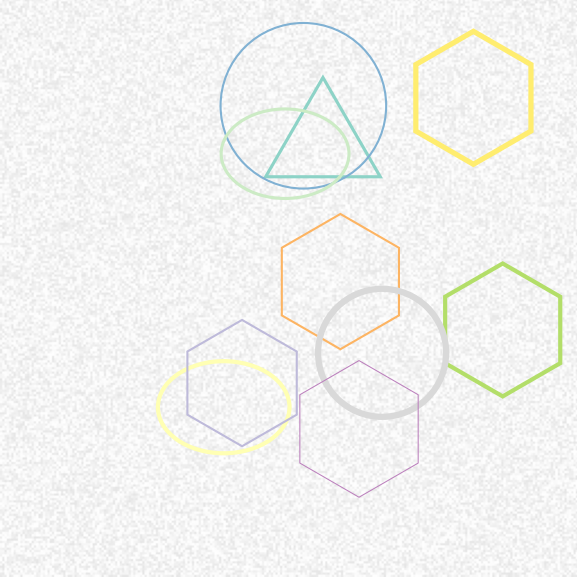[{"shape": "triangle", "thickness": 1.5, "radius": 0.57, "center": [0.559, 0.75]}, {"shape": "oval", "thickness": 2, "radius": 0.57, "center": [0.387, 0.294]}, {"shape": "hexagon", "thickness": 1, "radius": 0.55, "center": [0.419, 0.336]}, {"shape": "circle", "thickness": 1, "radius": 0.72, "center": [0.525, 0.816]}, {"shape": "hexagon", "thickness": 1, "radius": 0.59, "center": [0.589, 0.512]}, {"shape": "hexagon", "thickness": 2, "radius": 0.58, "center": [0.87, 0.428]}, {"shape": "circle", "thickness": 3, "radius": 0.55, "center": [0.662, 0.388]}, {"shape": "hexagon", "thickness": 0.5, "radius": 0.59, "center": [0.622, 0.256]}, {"shape": "oval", "thickness": 1.5, "radius": 0.55, "center": [0.494, 0.733]}, {"shape": "hexagon", "thickness": 2.5, "radius": 0.58, "center": [0.82, 0.83]}]